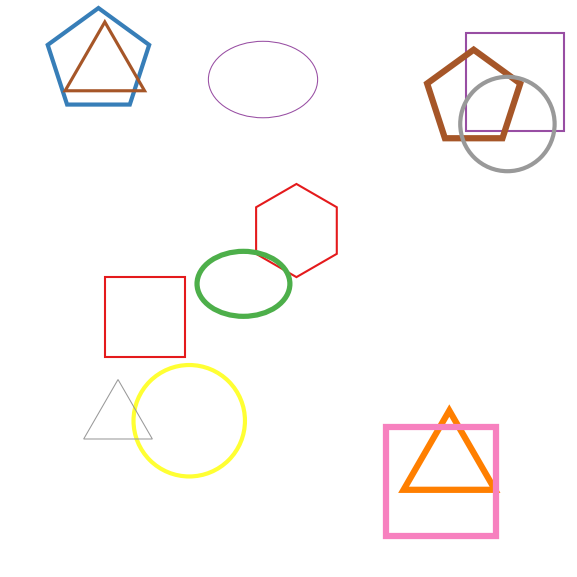[{"shape": "square", "thickness": 1, "radius": 0.35, "center": [0.252, 0.45]}, {"shape": "hexagon", "thickness": 1, "radius": 0.4, "center": [0.513, 0.6]}, {"shape": "pentagon", "thickness": 2, "radius": 0.46, "center": [0.17, 0.893]}, {"shape": "oval", "thickness": 2.5, "radius": 0.4, "center": [0.422, 0.508]}, {"shape": "square", "thickness": 1, "radius": 0.43, "center": [0.892, 0.857]}, {"shape": "oval", "thickness": 0.5, "radius": 0.47, "center": [0.455, 0.861]}, {"shape": "triangle", "thickness": 3, "radius": 0.46, "center": [0.778, 0.197]}, {"shape": "circle", "thickness": 2, "radius": 0.48, "center": [0.328, 0.271]}, {"shape": "pentagon", "thickness": 3, "radius": 0.42, "center": [0.82, 0.828]}, {"shape": "triangle", "thickness": 1.5, "radius": 0.4, "center": [0.182, 0.882]}, {"shape": "square", "thickness": 3, "radius": 0.47, "center": [0.764, 0.165]}, {"shape": "triangle", "thickness": 0.5, "radius": 0.34, "center": [0.204, 0.273]}, {"shape": "circle", "thickness": 2, "radius": 0.41, "center": [0.879, 0.784]}]